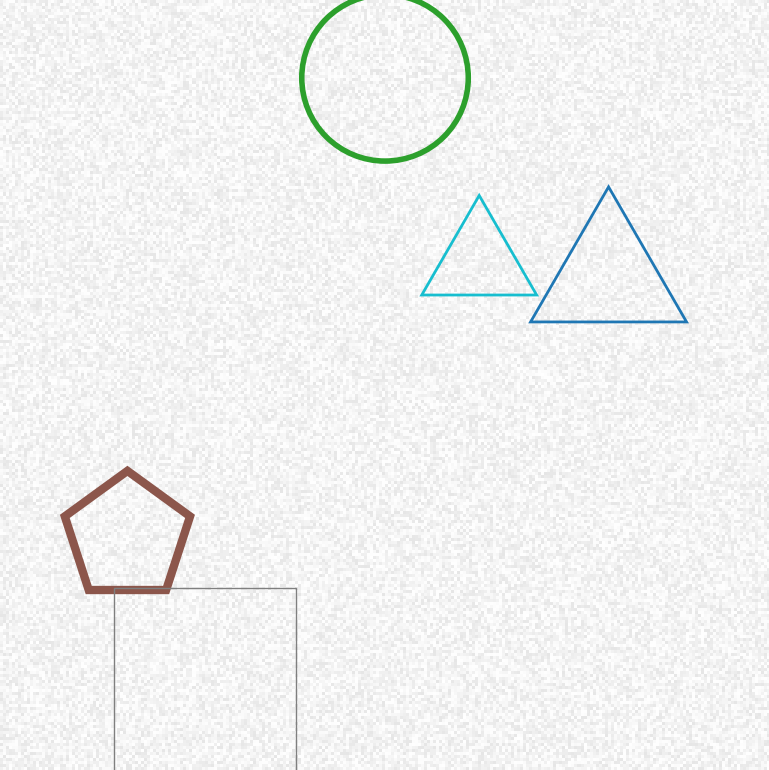[{"shape": "triangle", "thickness": 1, "radius": 0.58, "center": [0.79, 0.64]}, {"shape": "circle", "thickness": 2, "radius": 0.54, "center": [0.5, 0.899]}, {"shape": "pentagon", "thickness": 3, "radius": 0.43, "center": [0.165, 0.303]}, {"shape": "square", "thickness": 0.5, "radius": 0.59, "center": [0.266, 0.118]}, {"shape": "triangle", "thickness": 1, "radius": 0.43, "center": [0.622, 0.66]}]